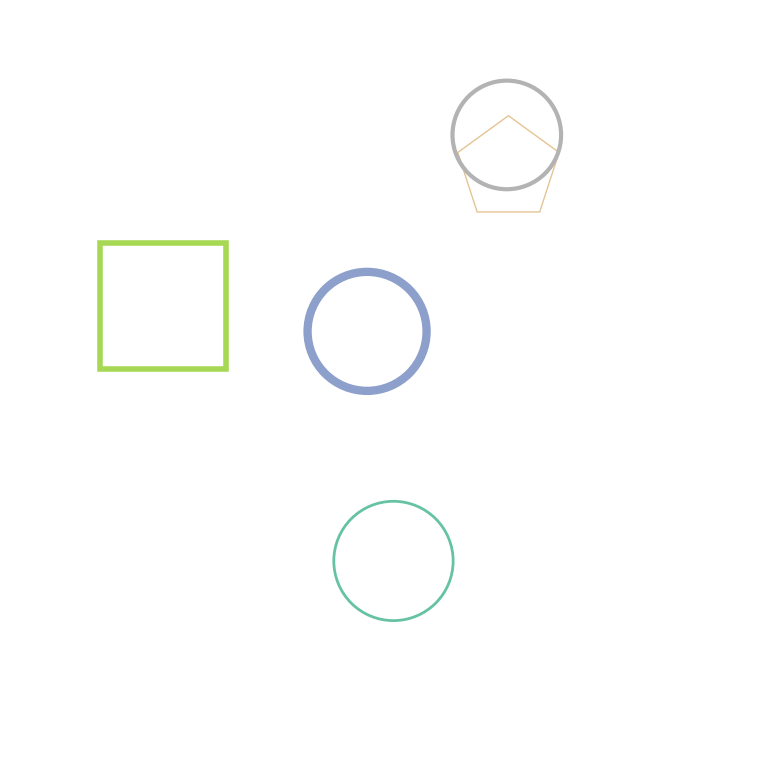[{"shape": "circle", "thickness": 1, "radius": 0.39, "center": [0.511, 0.271]}, {"shape": "circle", "thickness": 3, "radius": 0.39, "center": [0.477, 0.57]}, {"shape": "square", "thickness": 2, "radius": 0.41, "center": [0.212, 0.603]}, {"shape": "pentagon", "thickness": 0.5, "radius": 0.35, "center": [0.66, 0.781]}, {"shape": "circle", "thickness": 1.5, "radius": 0.35, "center": [0.658, 0.825]}]